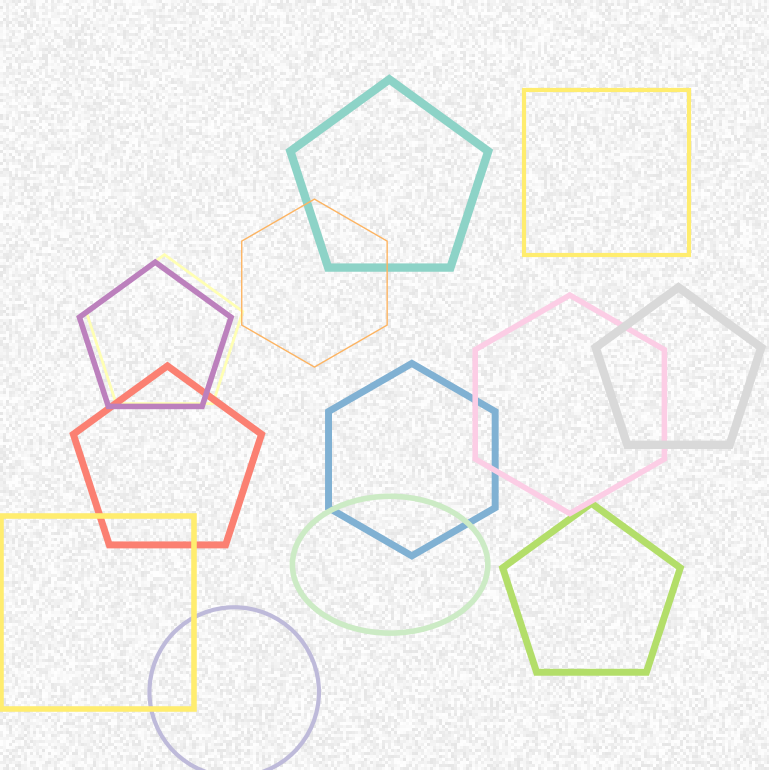[{"shape": "pentagon", "thickness": 3, "radius": 0.68, "center": [0.506, 0.762]}, {"shape": "pentagon", "thickness": 1, "radius": 0.53, "center": [0.214, 0.562]}, {"shape": "circle", "thickness": 1.5, "radius": 0.55, "center": [0.304, 0.101]}, {"shape": "pentagon", "thickness": 2.5, "radius": 0.64, "center": [0.217, 0.396]}, {"shape": "hexagon", "thickness": 2.5, "radius": 0.62, "center": [0.535, 0.403]}, {"shape": "hexagon", "thickness": 0.5, "radius": 0.55, "center": [0.408, 0.632]}, {"shape": "pentagon", "thickness": 2.5, "radius": 0.61, "center": [0.768, 0.225]}, {"shape": "hexagon", "thickness": 2, "radius": 0.71, "center": [0.74, 0.475]}, {"shape": "pentagon", "thickness": 3, "radius": 0.57, "center": [0.881, 0.514]}, {"shape": "pentagon", "thickness": 2, "radius": 0.52, "center": [0.202, 0.556]}, {"shape": "oval", "thickness": 2, "radius": 0.63, "center": [0.507, 0.267]}, {"shape": "square", "thickness": 2, "radius": 0.63, "center": [0.127, 0.204]}, {"shape": "square", "thickness": 1.5, "radius": 0.53, "center": [0.787, 0.776]}]